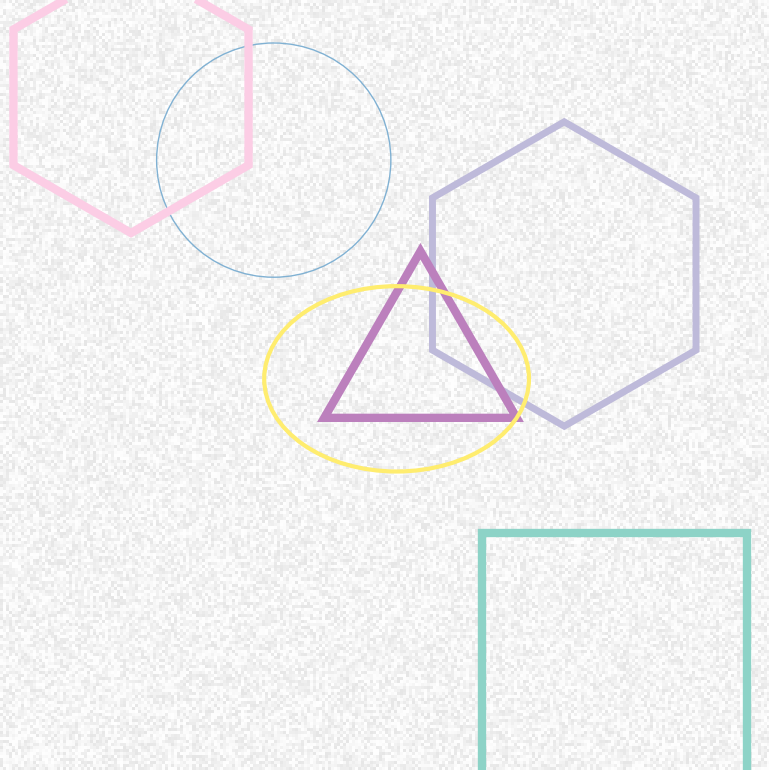[{"shape": "square", "thickness": 3, "radius": 0.86, "center": [0.798, 0.136]}, {"shape": "hexagon", "thickness": 2.5, "radius": 0.99, "center": [0.733, 0.644]}, {"shape": "circle", "thickness": 0.5, "radius": 0.76, "center": [0.356, 0.792]}, {"shape": "hexagon", "thickness": 3, "radius": 0.88, "center": [0.17, 0.874]}, {"shape": "triangle", "thickness": 3, "radius": 0.72, "center": [0.546, 0.529]}, {"shape": "oval", "thickness": 1.5, "radius": 0.86, "center": [0.515, 0.508]}]